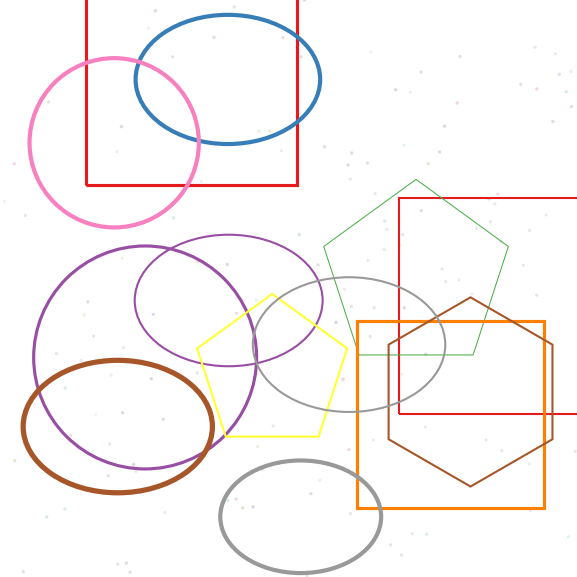[{"shape": "square", "thickness": 1, "radius": 0.93, "center": [0.877, 0.469]}, {"shape": "square", "thickness": 1.5, "radius": 0.92, "center": [0.331, 0.862]}, {"shape": "oval", "thickness": 2, "radius": 0.8, "center": [0.395, 0.862]}, {"shape": "pentagon", "thickness": 0.5, "radius": 0.84, "center": [0.72, 0.52]}, {"shape": "circle", "thickness": 1.5, "radius": 0.97, "center": [0.251, 0.38]}, {"shape": "oval", "thickness": 1, "radius": 0.81, "center": [0.396, 0.479]}, {"shape": "square", "thickness": 1.5, "radius": 0.81, "center": [0.781, 0.282]}, {"shape": "pentagon", "thickness": 1, "radius": 0.68, "center": [0.471, 0.354]}, {"shape": "hexagon", "thickness": 1, "radius": 0.82, "center": [0.815, 0.32]}, {"shape": "oval", "thickness": 2.5, "radius": 0.82, "center": [0.204, 0.261]}, {"shape": "circle", "thickness": 2, "radius": 0.73, "center": [0.198, 0.752]}, {"shape": "oval", "thickness": 2, "radius": 0.7, "center": [0.521, 0.104]}, {"shape": "oval", "thickness": 1, "radius": 0.83, "center": [0.604, 0.402]}]